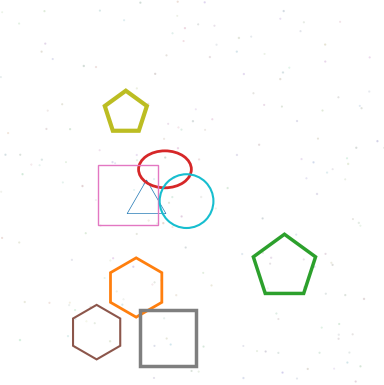[{"shape": "triangle", "thickness": 0.5, "radius": 0.29, "center": [0.381, 0.474]}, {"shape": "hexagon", "thickness": 2, "radius": 0.38, "center": [0.354, 0.253]}, {"shape": "pentagon", "thickness": 2.5, "radius": 0.42, "center": [0.739, 0.307]}, {"shape": "oval", "thickness": 2, "radius": 0.34, "center": [0.428, 0.56]}, {"shape": "hexagon", "thickness": 1.5, "radius": 0.35, "center": [0.251, 0.137]}, {"shape": "square", "thickness": 1, "radius": 0.39, "center": [0.332, 0.493]}, {"shape": "square", "thickness": 2.5, "radius": 0.36, "center": [0.437, 0.122]}, {"shape": "pentagon", "thickness": 3, "radius": 0.29, "center": [0.327, 0.707]}, {"shape": "circle", "thickness": 1.5, "radius": 0.35, "center": [0.485, 0.478]}]